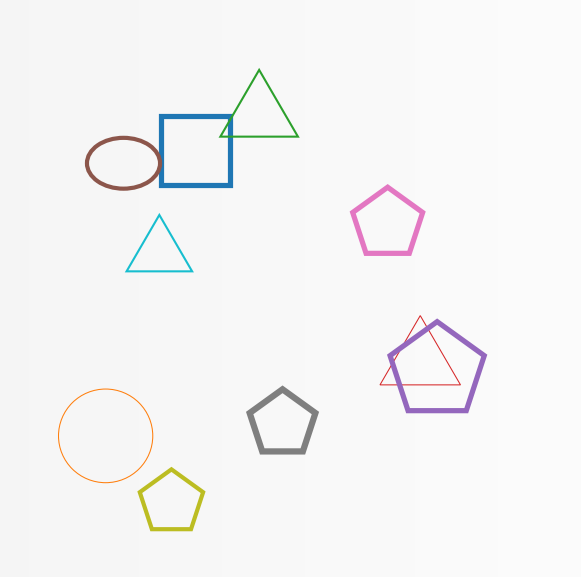[{"shape": "square", "thickness": 2.5, "radius": 0.3, "center": [0.337, 0.739]}, {"shape": "circle", "thickness": 0.5, "radius": 0.41, "center": [0.182, 0.244]}, {"shape": "triangle", "thickness": 1, "radius": 0.39, "center": [0.446, 0.801]}, {"shape": "triangle", "thickness": 0.5, "radius": 0.4, "center": [0.723, 0.373]}, {"shape": "pentagon", "thickness": 2.5, "radius": 0.43, "center": [0.752, 0.357]}, {"shape": "oval", "thickness": 2, "radius": 0.31, "center": [0.212, 0.716]}, {"shape": "pentagon", "thickness": 2.5, "radius": 0.32, "center": [0.667, 0.612]}, {"shape": "pentagon", "thickness": 3, "radius": 0.3, "center": [0.486, 0.266]}, {"shape": "pentagon", "thickness": 2, "radius": 0.29, "center": [0.295, 0.129]}, {"shape": "triangle", "thickness": 1, "radius": 0.33, "center": [0.274, 0.562]}]